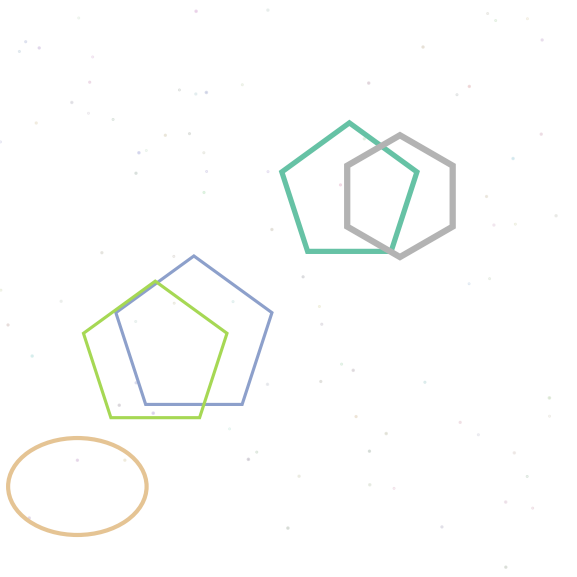[{"shape": "pentagon", "thickness": 2.5, "radius": 0.62, "center": [0.605, 0.663]}, {"shape": "pentagon", "thickness": 1.5, "radius": 0.71, "center": [0.336, 0.414]}, {"shape": "pentagon", "thickness": 1.5, "radius": 0.65, "center": [0.269, 0.382]}, {"shape": "oval", "thickness": 2, "radius": 0.6, "center": [0.134, 0.157]}, {"shape": "hexagon", "thickness": 3, "radius": 0.53, "center": [0.693, 0.66]}]